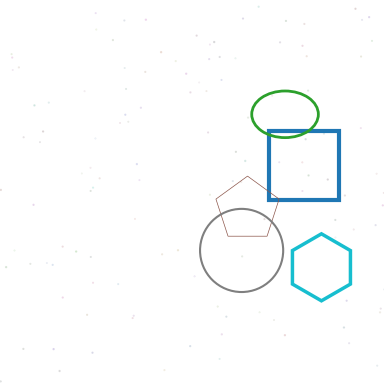[{"shape": "square", "thickness": 3, "radius": 0.45, "center": [0.79, 0.57]}, {"shape": "oval", "thickness": 2, "radius": 0.43, "center": [0.74, 0.703]}, {"shape": "pentagon", "thickness": 0.5, "radius": 0.43, "center": [0.643, 0.456]}, {"shape": "circle", "thickness": 1.5, "radius": 0.54, "center": [0.628, 0.349]}, {"shape": "hexagon", "thickness": 2.5, "radius": 0.43, "center": [0.835, 0.306]}]